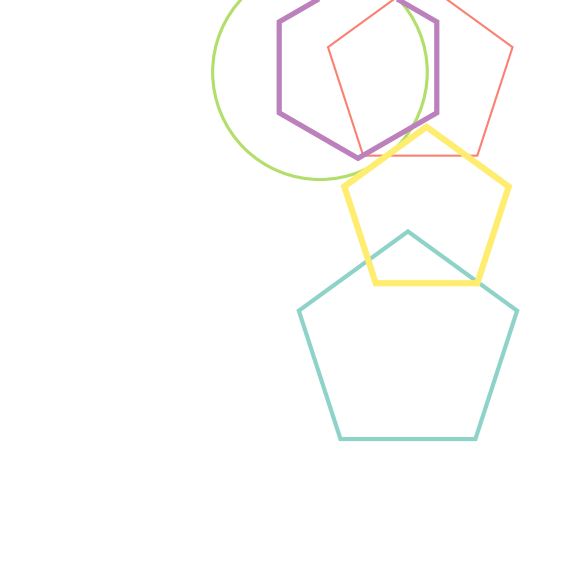[{"shape": "pentagon", "thickness": 2, "radius": 0.99, "center": [0.706, 0.4]}, {"shape": "pentagon", "thickness": 1, "radius": 0.84, "center": [0.728, 0.866]}, {"shape": "circle", "thickness": 1.5, "radius": 0.93, "center": [0.554, 0.874]}, {"shape": "hexagon", "thickness": 2.5, "radius": 0.79, "center": [0.62, 0.883]}, {"shape": "pentagon", "thickness": 3, "radius": 0.75, "center": [0.739, 0.63]}]